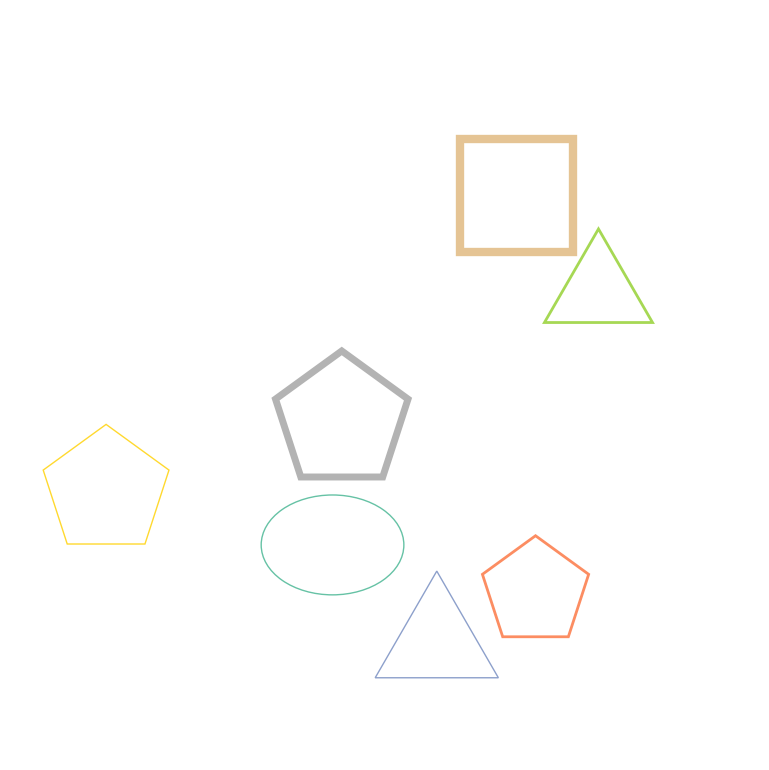[{"shape": "oval", "thickness": 0.5, "radius": 0.46, "center": [0.432, 0.292]}, {"shape": "pentagon", "thickness": 1, "radius": 0.36, "center": [0.695, 0.232]}, {"shape": "triangle", "thickness": 0.5, "radius": 0.46, "center": [0.567, 0.166]}, {"shape": "triangle", "thickness": 1, "radius": 0.41, "center": [0.777, 0.622]}, {"shape": "pentagon", "thickness": 0.5, "radius": 0.43, "center": [0.138, 0.363]}, {"shape": "square", "thickness": 3, "radius": 0.37, "center": [0.671, 0.746]}, {"shape": "pentagon", "thickness": 2.5, "radius": 0.45, "center": [0.444, 0.454]}]